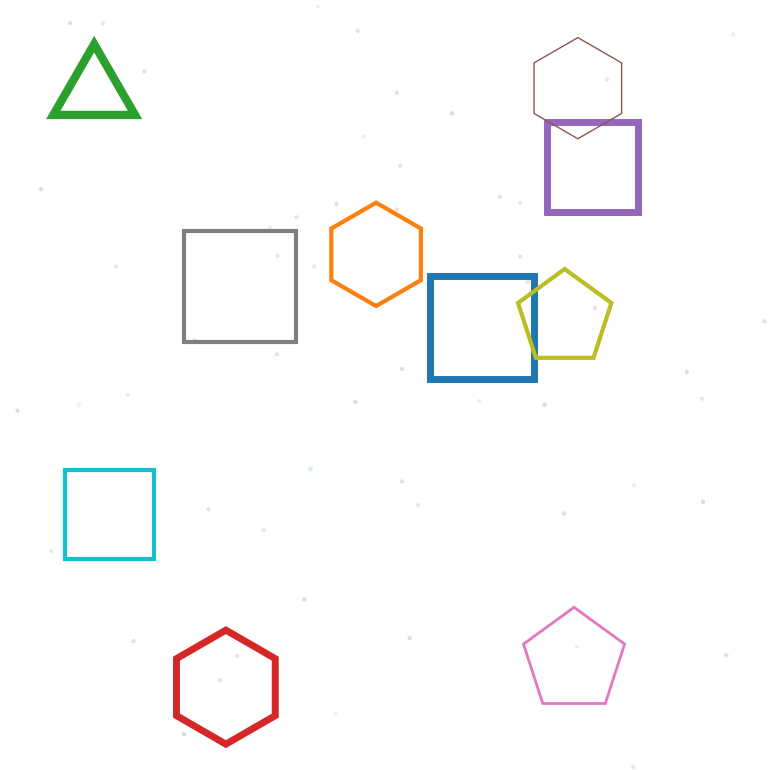[{"shape": "square", "thickness": 2.5, "radius": 0.34, "center": [0.626, 0.575]}, {"shape": "hexagon", "thickness": 1.5, "radius": 0.34, "center": [0.488, 0.67]}, {"shape": "triangle", "thickness": 3, "radius": 0.31, "center": [0.122, 0.881]}, {"shape": "hexagon", "thickness": 2.5, "radius": 0.37, "center": [0.293, 0.108]}, {"shape": "square", "thickness": 2.5, "radius": 0.29, "center": [0.769, 0.783]}, {"shape": "hexagon", "thickness": 0.5, "radius": 0.33, "center": [0.75, 0.885]}, {"shape": "pentagon", "thickness": 1, "radius": 0.35, "center": [0.746, 0.142]}, {"shape": "square", "thickness": 1.5, "radius": 0.36, "center": [0.312, 0.628]}, {"shape": "pentagon", "thickness": 1.5, "radius": 0.32, "center": [0.733, 0.587]}, {"shape": "square", "thickness": 1.5, "radius": 0.29, "center": [0.142, 0.331]}]